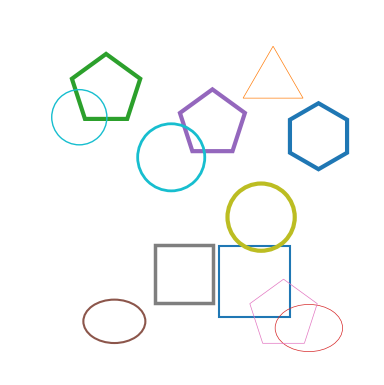[{"shape": "hexagon", "thickness": 3, "radius": 0.43, "center": [0.827, 0.646]}, {"shape": "square", "thickness": 1.5, "radius": 0.46, "center": [0.66, 0.27]}, {"shape": "triangle", "thickness": 0.5, "radius": 0.45, "center": [0.709, 0.79]}, {"shape": "pentagon", "thickness": 3, "radius": 0.47, "center": [0.276, 0.767]}, {"shape": "oval", "thickness": 0.5, "radius": 0.44, "center": [0.802, 0.148]}, {"shape": "pentagon", "thickness": 3, "radius": 0.44, "center": [0.552, 0.679]}, {"shape": "oval", "thickness": 1.5, "radius": 0.4, "center": [0.297, 0.165]}, {"shape": "pentagon", "thickness": 0.5, "radius": 0.46, "center": [0.736, 0.183]}, {"shape": "square", "thickness": 2.5, "radius": 0.38, "center": [0.478, 0.289]}, {"shape": "circle", "thickness": 3, "radius": 0.44, "center": [0.678, 0.436]}, {"shape": "circle", "thickness": 2, "radius": 0.44, "center": [0.445, 0.591]}, {"shape": "circle", "thickness": 1, "radius": 0.36, "center": [0.206, 0.695]}]